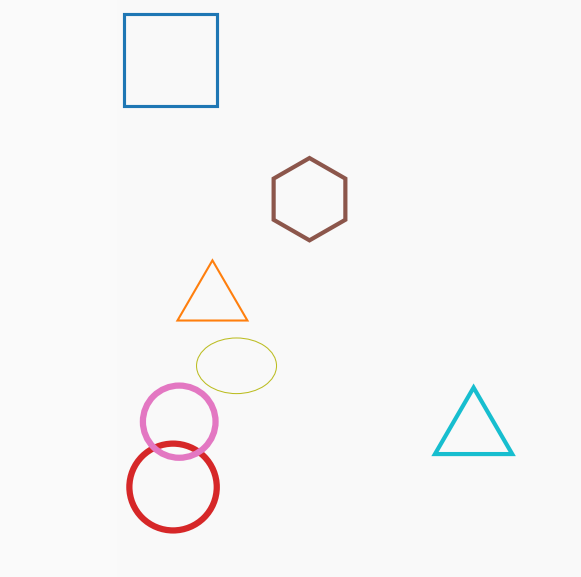[{"shape": "square", "thickness": 1.5, "radius": 0.4, "center": [0.293, 0.896]}, {"shape": "triangle", "thickness": 1, "radius": 0.35, "center": [0.365, 0.479]}, {"shape": "circle", "thickness": 3, "radius": 0.38, "center": [0.298, 0.156]}, {"shape": "hexagon", "thickness": 2, "radius": 0.36, "center": [0.532, 0.654]}, {"shape": "circle", "thickness": 3, "radius": 0.31, "center": [0.308, 0.269]}, {"shape": "oval", "thickness": 0.5, "radius": 0.34, "center": [0.407, 0.366]}, {"shape": "triangle", "thickness": 2, "radius": 0.38, "center": [0.815, 0.251]}]